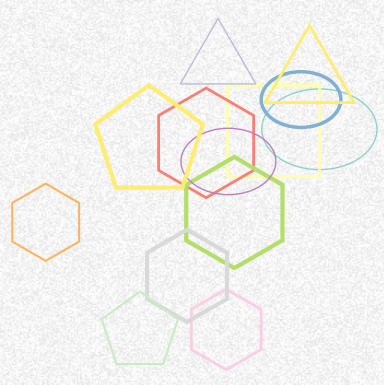[{"shape": "oval", "thickness": 1, "radius": 0.75, "center": [0.83, 0.664]}, {"shape": "square", "thickness": 2, "radius": 0.59, "center": [0.709, 0.661]}, {"shape": "triangle", "thickness": 1, "radius": 0.57, "center": [0.566, 0.839]}, {"shape": "hexagon", "thickness": 2, "radius": 0.71, "center": [0.535, 0.629]}, {"shape": "oval", "thickness": 2.5, "radius": 0.52, "center": [0.782, 0.741]}, {"shape": "hexagon", "thickness": 1.5, "radius": 0.5, "center": [0.119, 0.423]}, {"shape": "hexagon", "thickness": 3, "radius": 0.72, "center": [0.609, 0.448]}, {"shape": "hexagon", "thickness": 2, "radius": 0.52, "center": [0.588, 0.144]}, {"shape": "hexagon", "thickness": 3, "radius": 0.6, "center": [0.486, 0.284]}, {"shape": "oval", "thickness": 1, "radius": 0.62, "center": [0.593, 0.581]}, {"shape": "pentagon", "thickness": 1.5, "radius": 0.52, "center": [0.363, 0.139]}, {"shape": "triangle", "thickness": 2, "radius": 0.67, "center": [0.804, 0.8]}, {"shape": "pentagon", "thickness": 3, "radius": 0.73, "center": [0.387, 0.632]}]